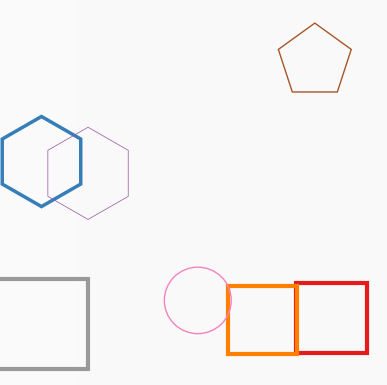[{"shape": "square", "thickness": 3, "radius": 0.46, "center": [0.856, 0.174]}, {"shape": "hexagon", "thickness": 2.5, "radius": 0.58, "center": [0.107, 0.58]}, {"shape": "hexagon", "thickness": 0.5, "radius": 0.6, "center": [0.227, 0.55]}, {"shape": "square", "thickness": 3, "radius": 0.44, "center": [0.678, 0.168]}, {"shape": "pentagon", "thickness": 1, "radius": 0.49, "center": [0.812, 0.841]}, {"shape": "circle", "thickness": 1, "radius": 0.43, "center": [0.51, 0.22]}, {"shape": "square", "thickness": 3, "radius": 0.58, "center": [0.109, 0.158]}]